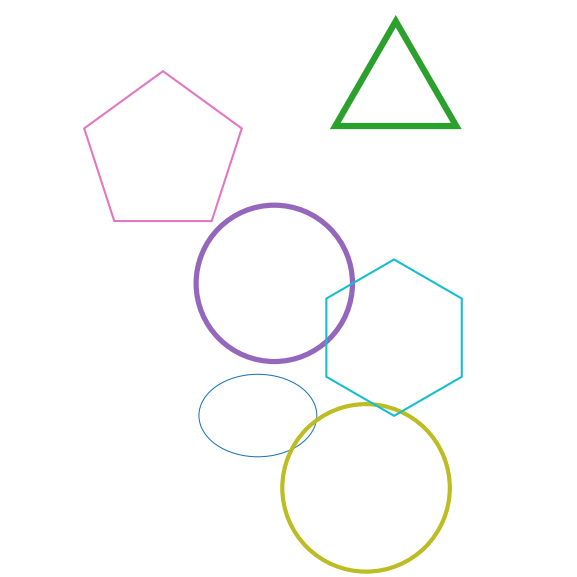[{"shape": "oval", "thickness": 0.5, "radius": 0.51, "center": [0.447, 0.28]}, {"shape": "triangle", "thickness": 3, "radius": 0.6, "center": [0.685, 0.841]}, {"shape": "circle", "thickness": 2.5, "radius": 0.68, "center": [0.475, 0.508]}, {"shape": "pentagon", "thickness": 1, "radius": 0.72, "center": [0.282, 0.732]}, {"shape": "circle", "thickness": 2, "radius": 0.73, "center": [0.634, 0.154]}, {"shape": "hexagon", "thickness": 1, "radius": 0.68, "center": [0.682, 0.414]}]